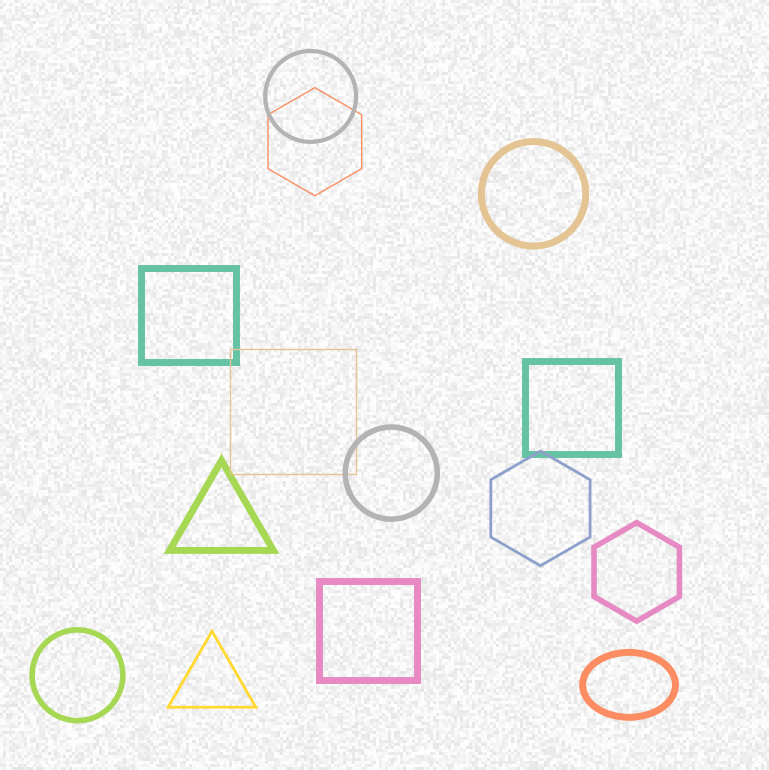[{"shape": "square", "thickness": 2.5, "radius": 0.3, "center": [0.742, 0.47]}, {"shape": "square", "thickness": 2.5, "radius": 0.31, "center": [0.245, 0.591]}, {"shape": "oval", "thickness": 2.5, "radius": 0.3, "center": [0.817, 0.111]}, {"shape": "hexagon", "thickness": 0.5, "radius": 0.35, "center": [0.409, 0.816]}, {"shape": "hexagon", "thickness": 1, "radius": 0.37, "center": [0.702, 0.34]}, {"shape": "hexagon", "thickness": 2, "radius": 0.32, "center": [0.827, 0.257]}, {"shape": "square", "thickness": 2.5, "radius": 0.32, "center": [0.478, 0.181]}, {"shape": "triangle", "thickness": 2.5, "radius": 0.39, "center": [0.288, 0.324]}, {"shape": "circle", "thickness": 2, "radius": 0.29, "center": [0.101, 0.123]}, {"shape": "triangle", "thickness": 1, "radius": 0.33, "center": [0.275, 0.114]}, {"shape": "circle", "thickness": 2.5, "radius": 0.34, "center": [0.693, 0.748]}, {"shape": "square", "thickness": 0.5, "radius": 0.41, "center": [0.381, 0.465]}, {"shape": "circle", "thickness": 1.5, "radius": 0.3, "center": [0.403, 0.875]}, {"shape": "circle", "thickness": 2, "radius": 0.3, "center": [0.508, 0.386]}]